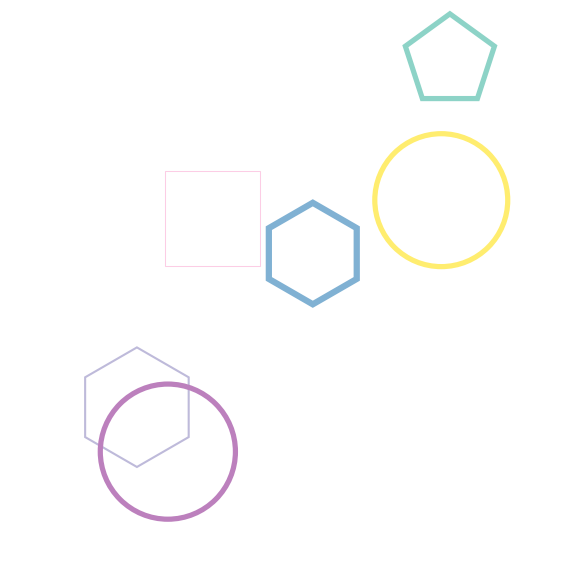[{"shape": "pentagon", "thickness": 2.5, "radius": 0.41, "center": [0.779, 0.894]}, {"shape": "hexagon", "thickness": 1, "radius": 0.52, "center": [0.237, 0.294]}, {"shape": "hexagon", "thickness": 3, "radius": 0.44, "center": [0.542, 0.56]}, {"shape": "square", "thickness": 0.5, "radius": 0.41, "center": [0.367, 0.621]}, {"shape": "circle", "thickness": 2.5, "radius": 0.59, "center": [0.291, 0.217]}, {"shape": "circle", "thickness": 2.5, "radius": 0.58, "center": [0.764, 0.653]}]